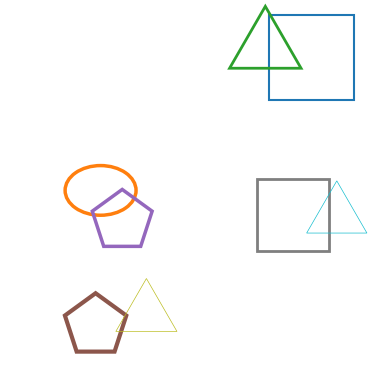[{"shape": "square", "thickness": 1.5, "radius": 0.55, "center": [0.81, 0.851]}, {"shape": "oval", "thickness": 2.5, "radius": 0.46, "center": [0.261, 0.505]}, {"shape": "triangle", "thickness": 2, "radius": 0.54, "center": [0.689, 0.876]}, {"shape": "pentagon", "thickness": 2.5, "radius": 0.41, "center": [0.317, 0.426]}, {"shape": "pentagon", "thickness": 3, "radius": 0.42, "center": [0.248, 0.155]}, {"shape": "square", "thickness": 2, "radius": 0.47, "center": [0.761, 0.441]}, {"shape": "triangle", "thickness": 0.5, "radius": 0.46, "center": [0.38, 0.185]}, {"shape": "triangle", "thickness": 0.5, "radius": 0.45, "center": [0.875, 0.44]}]